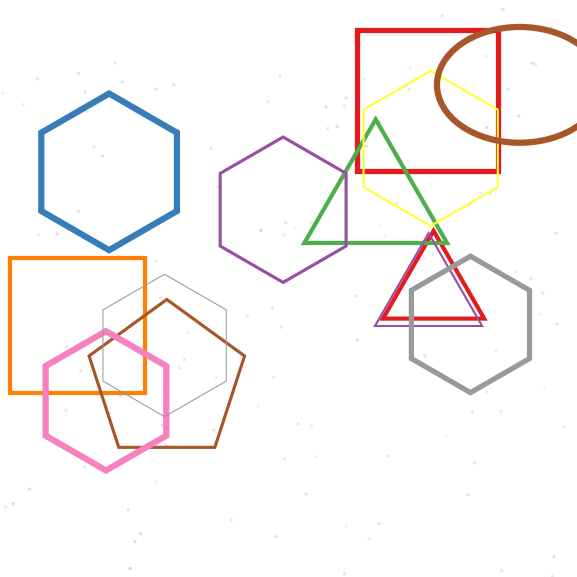[{"shape": "triangle", "thickness": 2, "radius": 0.51, "center": [0.751, 0.498]}, {"shape": "square", "thickness": 2.5, "radius": 0.61, "center": [0.74, 0.825]}, {"shape": "hexagon", "thickness": 3, "radius": 0.68, "center": [0.189, 0.702]}, {"shape": "triangle", "thickness": 2, "radius": 0.71, "center": [0.651, 0.65]}, {"shape": "hexagon", "thickness": 1.5, "radius": 0.63, "center": [0.49, 0.636]}, {"shape": "triangle", "thickness": 1, "radius": 0.54, "center": [0.742, 0.488]}, {"shape": "square", "thickness": 2, "radius": 0.58, "center": [0.135, 0.435]}, {"shape": "hexagon", "thickness": 1, "radius": 0.67, "center": [0.746, 0.742]}, {"shape": "pentagon", "thickness": 1.5, "radius": 0.71, "center": [0.289, 0.339]}, {"shape": "oval", "thickness": 3, "radius": 0.72, "center": [0.9, 0.852]}, {"shape": "hexagon", "thickness": 3, "radius": 0.6, "center": [0.183, 0.305]}, {"shape": "hexagon", "thickness": 0.5, "radius": 0.62, "center": [0.285, 0.401]}, {"shape": "hexagon", "thickness": 2.5, "radius": 0.59, "center": [0.815, 0.437]}]